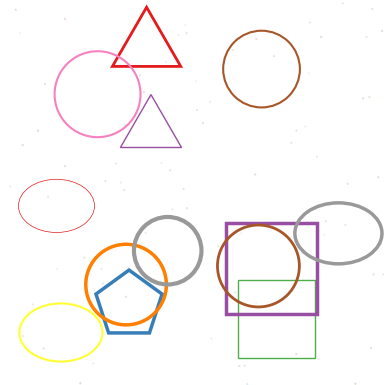[{"shape": "triangle", "thickness": 2, "radius": 0.51, "center": [0.381, 0.879]}, {"shape": "oval", "thickness": 0.5, "radius": 0.49, "center": [0.147, 0.465]}, {"shape": "pentagon", "thickness": 2.5, "radius": 0.45, "center": [0.335, 0.208]}, {"shape": "square", "thickness": 1, "radius": 0.5, "center": [0.718, 0.172]}, {"shape": "square", "thickness": 2.5, "radius": 0.59, "center": [0.706, 0.302]}, {"shape": "triangle", "thickness": 1, "radius": 0.46, "center": [0.392, 0.663]}, {"shape": "circle", "thickness": 2.5, "radius": 0.52, "center": [0.327, 0.261]}, {"shape": "oval", "thickness": 1.5, "radius": 0.54, "center": [0.158, 0.136]}, {"shape": "circle", "thickness": 1.5, "radius": 0.5, "center": [0.679, 0.821]}, {"shape": "circle", "thickness": 2, "radius": 0.53, "center": [0.671, 0.309]}, {"shape": "circle", "thickness": 1.5, "radius": 0.56, "center": [0.253, 0.755]}, {"shape": "oval", "thickness": 2.5, "radius": 0.57, "center": [0.879, 0.394]}, {"shape": "circle", "thickness": 3, "radius": 0.44, "center": [0.436, 0.349]}]